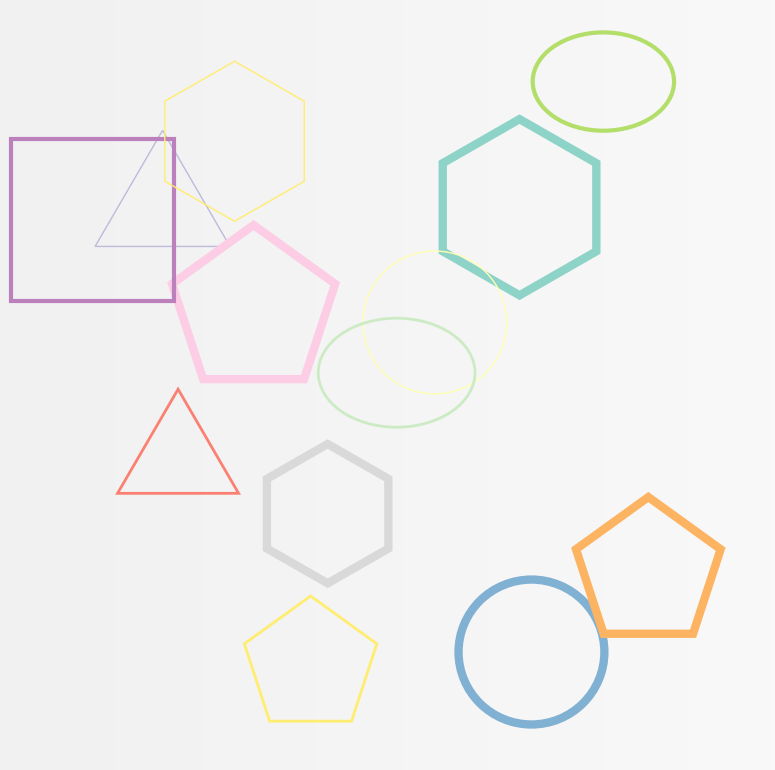[{"shape": "hexagon", "thickness": 3, "radius": 0.57, "center": [0.67, 0.731]}, {"shape": "circle", "thickness": 0.5, "radius": 0.46, "center": [0.561, 0.581]}, {"shape": "triangle", "thickness": 0.5, "radius": 0.5, "center": [0.21, 0.73]}, {"shape": "triangle", "thickness": 1, "radius": 0.45, "center": [0.23, 0.404]}, {"shape": "circle", "thickness": 3, "radius": 0.47, "center": [0.686, 0.153]}, {"shape": "pentagon", "thickness": 3, "radius": 0.49, "center": [0.837, 0.256]}, {"shape": "oval", "thickness": 1.5, "radius": 0.46, "center": [0.779, 0.894]}, {"shape": "pentagon", "thickness": 3, "radius": 0.55, "center": [0.327, 0.597]}, {"shape": "hexagon", "thickness": 3, "radius": 0.45, "center": [0.423, 0.333]}, {"shape": "square", "thickness": 1.5, "radius": 0.53, "center": [0.119, 0.715]}, {"shape": "oval", "thickness": 1, "radius": 0.51, "center": [0.512, 0.516]}, {"shape": "hexagon", "thickness": 0.5, "radius": 0.52, "center": [0.303, 0.817]}, {"shape": "pentagon", "thickness": 1, "radius": 0.45, "center": [0.401, 0.136]}]